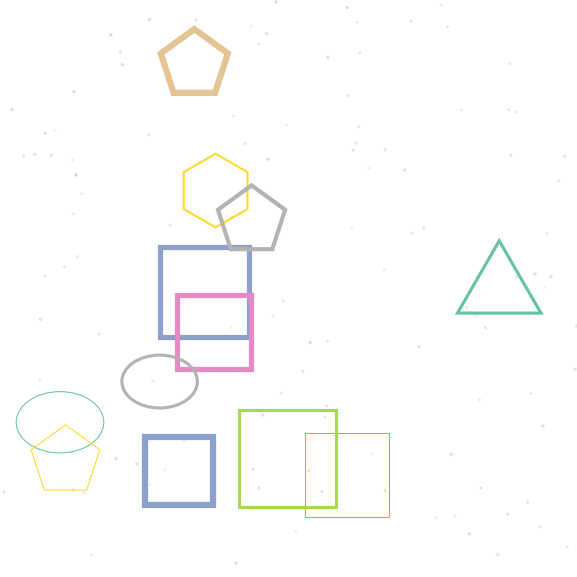[{"shape": "triangle", "thickness": 1.5, "radius": 0.42, "center": [0.864, 0.499]}, {"shape": "oval", "thickness": 0.5, "radius": 0.38, "center": [0.104, 0.268]}, {"shape": "square", "thickness": 0.5, "radius": 0.36, "center": [0.6, 0.176]}, {"shape": "square", "thickness": 2.5, "radius": 0.39, "center": [0.354, 0.494]}, {"shape": "square", "thickness": 3, "radius": 0.29, "center": [0.311, 0.184]}, {"shape": "square", "thickness": 2.5, "radius": 0.32, "center": [0.371, 0.425]}, {"shape": "square", "thickness": 1.5, "radius": 0.42, "center": [0.498, 0.205]}, {"shape": "hexagon", "thickness": 1, "radius": 0.32, "center": [0.373, 0.669]}, {"shape": "pentagon", "thickness": 0.5, "radius": 0.31, "center": [0.113, 0.201]}, {"shape": "pentagon", "thickness": 3, "radius": 0.31, "center": [0.336, 0.888]}, {"shape": "pentagon", "thickness": 2, "radius": 0.31, "center": [0.436, 0.617]}, {"shape": "oval", "thickness": 1.5, "radius": 0.33, "center": [0.276, 0.338]}]